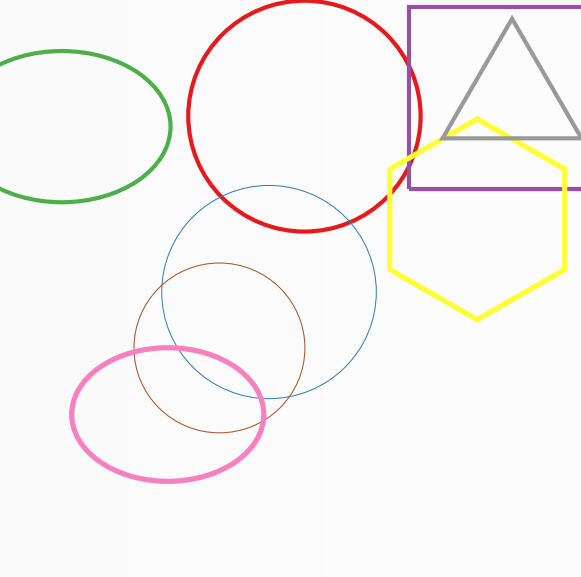[{"shape": "circle", "thickness": 2, "radius": 1.0, "center": [0.524, 0.798]}, {"shape": "circle", "thickness": 0.5, "radius": 0.92, "center": [0.463, 0.493]}, {"shape": "oval", "thickness": 2, "radius": 0.94, "center": [0.106, 0.78]}, {"shape": "square", "thickness": 2, "radius": 0.79, "center": [0.861, 0.83]}, {"shape": "hexagon", "thickness": 2.5, "radius": 0.87, "center": [0.821, 0.619]}, {"shape": "circle", "thickness": 0.5, "radius": 0.74, "center": [0.378, 0.397]}, {"shape": "oval", "thickness": 2.5, "radius": 0.83, "center": [0.289, 0.281]}, {"shape": "triangle", "thickness": 2, "radius": 0.69, "center": [0.881, 0.829]}]